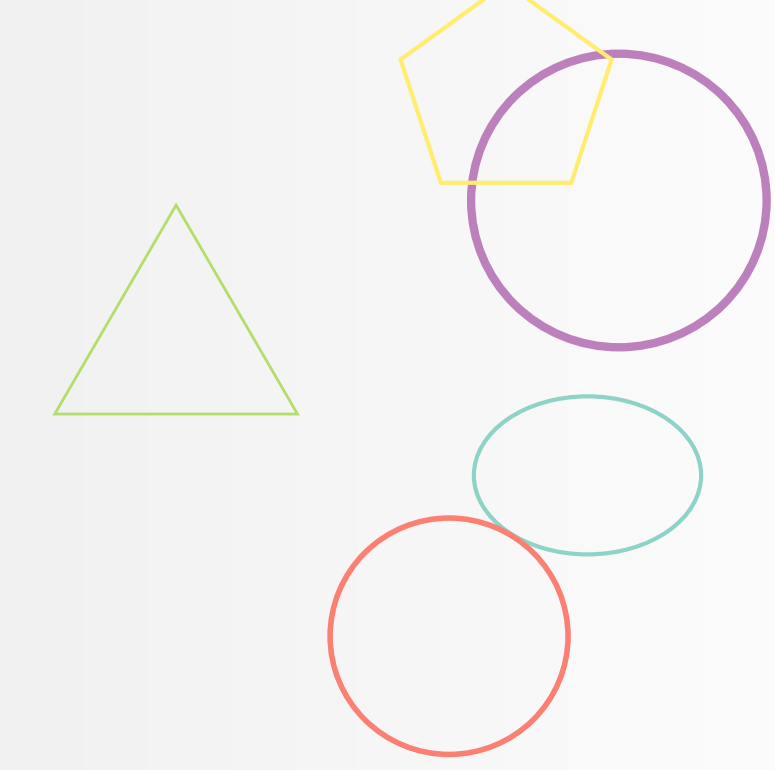[{"shape": "oval", "thickness": 1.5, "radius": 0.73, "center": [0.758, 0.383]}, {"shape": "circle", "thickness": 2, "radius": 0.77, "center": [0.579, 0.174]}, {"shape": "triangle", "thickness": 1, "radius": 0.9, "center": [0.227, 0.553]}, {"shape": "circle", "thickness": 3, "radius": 0.95, "center": [0.799, 0.74]}, {"shape": "pentagon", "thickness": 1.5, "radius": 0.72, "center": [0.653, 0.878]}]